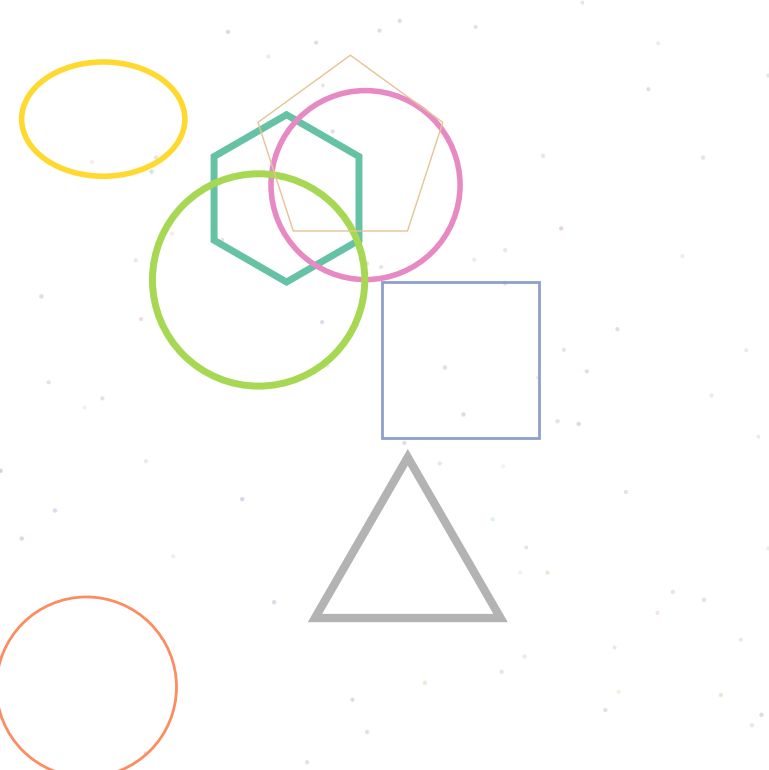[{"shape": "hexagon", "thickness": 2.5, "radius": 0.54, "center": [0.372, 0.742]}, {"shape": "circle", "thickness": 1, "radius": 0.58, "center": [0.112, 0.108]}, {"shape": "square", "thickness": 1, "radius": 0.51, "center": [0.598, 0.532]}, {"shape": "circle", "thickness": 2, "radius": 0.61, "center": [0.475, 0.76]}, {"shape": "circle", "thickness": 2.5, "radius": 0.69, "center": [0.336, 0.636]}, {"shape": "oval", "thickness": 2, "radius": 0.53, "center": [0.134, 0.845]}, {"shape": "pentagon", "thickness": 0.5, "radius": 0.63, "center": [0.455, 0.802]}, {"shape": "triangle", "thickness": 3, "radius": 0.7, "center": [0.53, 0.267]}]